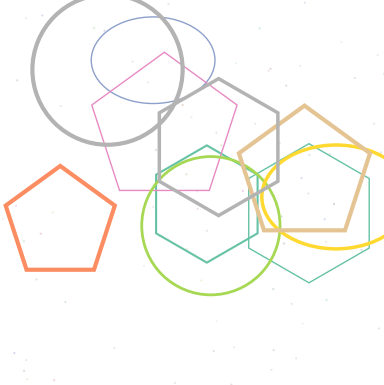[{"shape": "hexagon", "thickness": 1.5, "radius": 0.76, "center": [0.537, 0.47]}, {"shape": "hexagon", "thickness": 1, "radius": 0.9, "center": [0.803, 0.446]}, {"shape": "pentagon", "thickness": 3, "radius": 0.75, "center": [0.156, 0.42]}, {"shape": "oval", "thickness": 1, "radius": 0.8, "center": [0.398, 0.844]}, {"shape": "pentagon", "thickness": 1, "radius": 0.99, "center": [0.427, 0.666]}, {"shape": "circle", "thickness": 2, "radius": 0.9, "center": [0.548, 0.414]}, {"shape": "oval", "thickness": 2.5, "radius": 0.96, "center": [0.873, 0.489]}, {"shape": "pentagon", "thickness": 3, "radius": 0.9, "center": [0.791, 0.547]}, {"shape": "circle", "thickness": 3, "radius": 0.98, "center": [0.279, 0.819]}, {"shape": "hexagon", "thickness": 2.5, "radius": 0.89, "center": [0.568, 0.618]}]